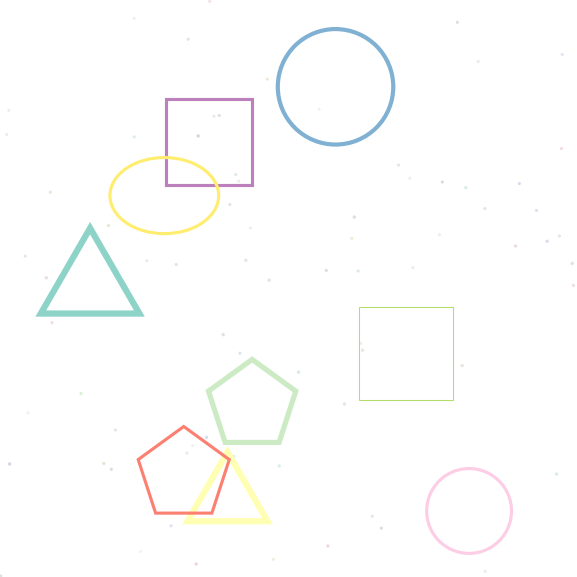[{"shape": "triangle", "thickness": 3, "radius": 0.49, "center": [0.156, 0.505]}, {"shape": "triangle", "thickness": 3, "radius": 0.4, "center": [0.394, 0.137]}, {"shape": "pentagon", "thickness": 1.5, "radius": 0.41, "center": [0.318, 0.178]}, {"shape": "circle", "thickness": 2, "radius": 0.5, "center": [0.581, 0.849]}, {"shape": "square", "thickness": 0.5, "radius": 0.4, "center": [0.703, 0.387]}, {"shape": "circle", "thickness": 1.5, "radius": 0.37, "center": [0.812, 0.114]}, {"shape": "square", "thickness": 1.5, "radius": 0.37, "center": [0.362, 0.753]}, {"shape": "pentagon", "thickness": 2.5, "radius": 0.4, "center": [0.437, 0.297]}, {"shape": "oval", "thickness": 1.5, "radius": 0.47, "center": [0.285, 0.66]}]